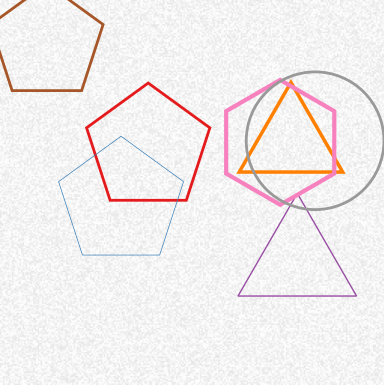[{"shape": "pentagon", "thickness": 2, "radius": 0.84, "center": [0.385, 0.616]}, {"shape": "pentagon", "thickness": 0.5, "radius": 0.85, "center": [0.314, 0.476]}, {"shape": "triangle", "thickness": 1, "radius": 0.89, "center": [0.772, 0.32]}, {"shape": "triangle", "thickness": 2.5, "radius": 0.78, "center": [0.756, 0.631]}, {"shape": "pentagon", "thickness": 2, "radius": 0.77, "center": [0.122, 0.889]}, {"shape": "hexagon", "thickness": 3, "radius": 0.81, "center": [0.728, 0.63]}, {"shape": "circle", "thickness": 2, "radius": 0.89, "center": [0.818, 0.634]}]